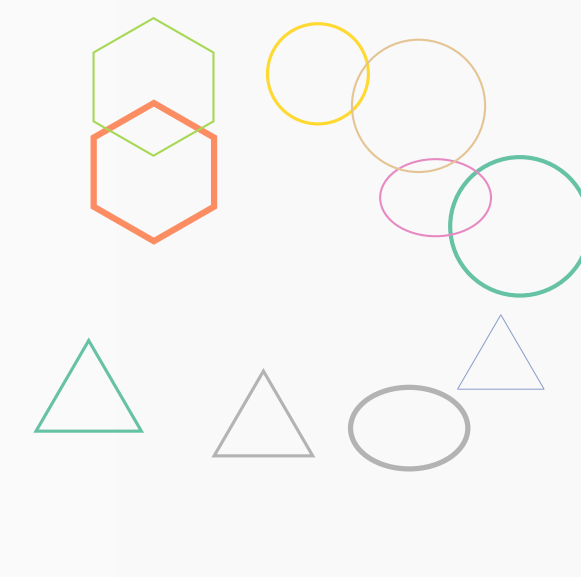[{"shape": "circle", "thickness": 2, "radius": 0.6, "center": [0.894, 0.607]}, {"shape": "triangle", "thickness": 1.5, "radius": 0.52, "center": [0.153, 0.305]}, {"shape": "hexagon", "thickness": 3, "radius": 0.6, "center": [0.265, 0.701]}, {"shape": "triangle", "thickness": 0.5, "radius": 0.43, "center": [0.862, 0.368]}, {"shape": "oval", "thickness": 1, "radius": 0.48, "center": [0.749, 0.657]}, {"shape": "hexagon", "thickness": 1, "radius": 0.6, "center": [0.264, 0.849]}, {"shape": "circle", "thickness": 1.5, "radius": 0.43, "center": [0.547, 0.871]}, {"shape": "circle", "thickness": 1, "radius": 0.57, "center": [0.72, 0.816]}, {"shape": "oval", "thickness": 2.5, "radius": 0.5, "center": [0.704, 0.258]}, {"shape": "triangle", "thickness": 1.5, "radius": 0.49, "center": [0.453, 0.259]}]